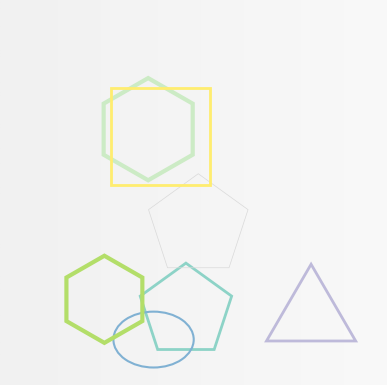[{"shape": "pentagon", "thickness": 2, "radius": 0.62, "center": [0.48, 0.193]}, {"shape": "triangle", "thickness": 2, "radius": 0.66, "center": [0.803, 0.181]}, {"shape": "oval", "thickness": 1.5, "radius": 0.52, "center": [0.396, 0.118]}, {"shape": "hexagon", "thickness": 3, "radius": 0.57, "center": [0.269, 0.223]}, {"shape": "pentagon", "thickness": 0.5, "radius": 0.67, "center": [0.512, 0.414]}, {"shape": "hexagon", "thickness": 3, "radius": 0.66, "center": [0.382, 0.664]}, {"shape": "square", "thickness": 2, "radius": 0.63, "center": [0.414, 0.645]}]